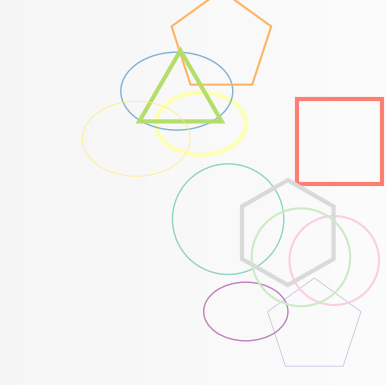[{"shape": "circle", "thickness": 1, "radius": 0.72, "center": [0.589, 0.431]}, {"shape": "oval", "thickness": 3, "radius": 0.58, "center": [0.519, 0.679]}, {"shape": "pentagon", "thickness": 0.5, "radius": 0.63, "center": [0.811, 0.151]}, {"shape": "square", "thickness": 3, "radius": 0.55, "center": [0.877, 0.632]}, {"shape": "oval", "thickness": 1, "radius": 0.72, "center": [0.456, 0.763]}, {"shape": "pentagon", "thickness": 1.5, "radius": 0.68, "center": [0.571, 0.89]}, {"shape": "triangle", "thickness": 3, "radius": 0.61, "center": [0.466, 0.746]}, {"shape": "circle", "thickness": 1.5, "radius": 0.58, "center": [0.863, 0.323]}, {"shape": "hexagon", "thickness": 3, "radius": 0.68, "center": [0.743, 0.396]}, {"shape": "oval", "thickness": 1, "radius": 0.54, "center": [0.634, 0.191]}, {"shape": "circle", "thickness": 1.5, "radius": 0.64, "center": [0.777, 0.332]}, {"shape": "oval", "thickness": 0.5, "radius": 0.69, "center": [0.352, 0.639]}]